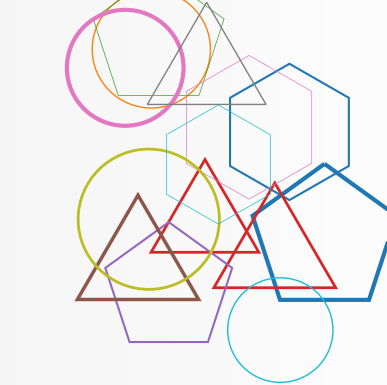[{"shape": "hexagon", "thickness": 1.5, "radius": 0.89, "center": [0.747, 0.657]}, {"shape": "pentagon", "thickness": 3, "radius": 0.98, "center": [0.837, 0.379]}, {"shape": "circle", "thickness": 1, "radius": 0.76, "center": [0.391, 0.872]}, {"shape": "pentagon", "thickness": 0.5, "radius": 0.89, "center": [0.409, 0.896]}, {"shape": "triangle", "thickness": 2, "radius": 0.91, "center": [0.709, 0.343]}, {"shape": "triangle", "thickness": 2, "radius": 0.8, "center": [0.529, 0.425]}, {"shape": "pentagon", "thickness": 1.5, "radius": 0.86, "center": [0.435, 0.251]}, {"shape": "triangle", "thickness": 2.5, "radius": 0.9, "center": [0.356, 0.312]}, {"shape": "circle", "thickness": 3, "radius": 0.75, "center": [0.323, 0.824]}, {"shape": "hexagon", "thickness": 0.5, "radius": 0.93, "center": [0.643, 0.669]}, {"shape": "triangle", "thickness": 1, "radius": 0.88, "center": [0.533, 0.817]}, {"shape": "circle", "thickness": 2, "radius": 0.91, "center": [0.384, 0.431]}, {"shape": "circle", "thickness": 1, "radius": 0.68, "center": [0.723, 0.143]}, {"shape": "hexagon", "thickness": 0.5, "radius": 0.77, "center": [0.564, 0.573]}]